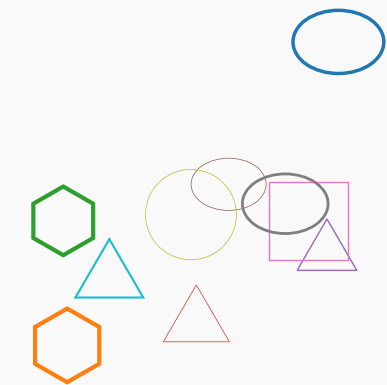[{"shape": "oval", "thickness": 2.5, "radius": 0.59, "center": [0.873, 0.891]}, {"shape": "hexagon", "thickness": 3, "radius": 0.48, "center": [0.173, 0.103]}, {"shape": "hexagon", "thickness": 3, "radius": 0.45, "center": [0.163, 0.426]}, {"shape": "triangle", "thickness": 0.5, "radius": 0.49, "center": [0.507, 0.161]}, {"shape": "triangle", "thickness": 1, "radius": 0.45, "center": [0.844, 0.342]}, {"shape": "oval", "thickness": 0.5, "radius": 0.48, "center": [0.59, 0.521]}, {"shape": "square", "thickness": 1, "radius": 0.51, "center": [0.796, 0.425]}, {"shape": "oval", "thickness": 2, "radius": 0.55, "center": [0.736, 0.471]}, {"shape": "circle", "thickness": 0.5, "radius": 0.59, "center": [0.493, 0.443]}, {"shape": "triangle", "thickness": 1.5, "radius": 0.51, "center": [0.282, 0.278]}]